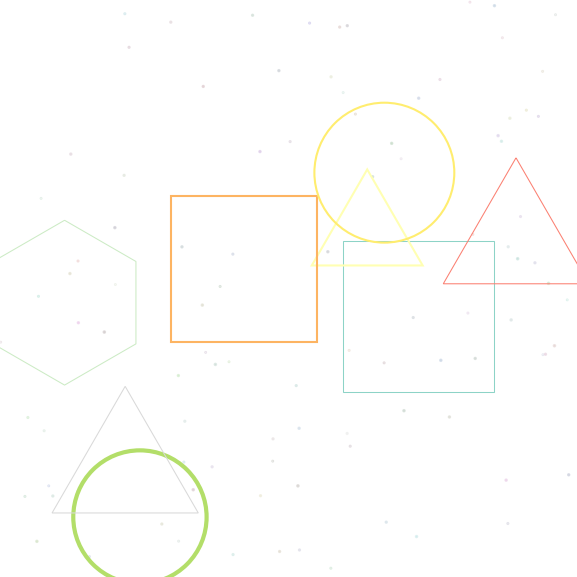[{"shape": "square", "thickness": 0.5, "radius": 0.65, "center": [0.724, 0.452]}, {"shape": "triangle", "thickness": 1, "radius": 0.55, "center": [0.636, 0.595]}, {"shape": "triangle", "thickness": 0.5, "radius": 0.73, "center": [0.894, 0.58]}, {"shape": "square", "thickness": 1, "radius": 0.63, "center": [0.423, 0.534]}, {"shape": "circle", "thickness": 2, "radius": 0.58, "center": [0.242, 0.104]}, {"shape": "triangle", "thickness": 0.5, "radius": 0.73, "center": [0.217, 0.184]}, {"shape": "hexagon", "thickness": 0.5, "radius": 0.71, "center": [0.112, 0.475]}, {"shape": "circle", "thickness": 1, "radius": 0.61, "center": [0.666, 0.7]}]